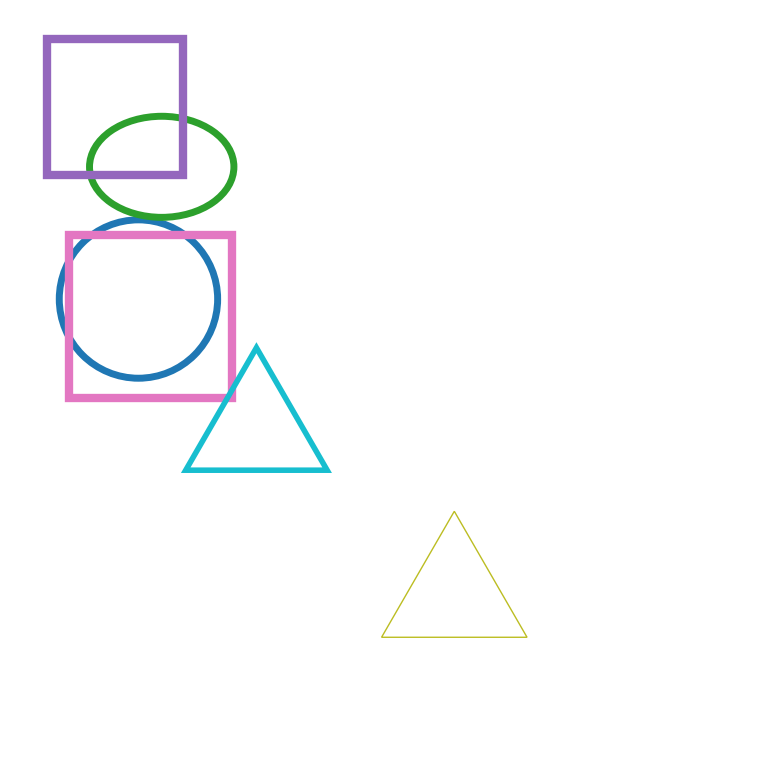[{"shape": "circle", "thickness": 2.5, "radius": 0.51, "center": [0.18, 0.612]}, {"shape": "oval", "thickness": 2.5, "radius": 0.47, "center": [0.21, 0.783]}, {"shape": "square", "thickness": 3, "radius": 0.44, "center": [0.149, 0.861]}, {"shape": "square", "thickness": 3, "radius": 0.53, "center": [0.196, 0.589]}, {"shape": "triangle", "thickness": 0.5, "radius": 0.55, "center": [0.59, 0.227]}, {"shape": "triangle", "thickness": 2, "radius": 0.53, "center": [0.333, 0.442]}]